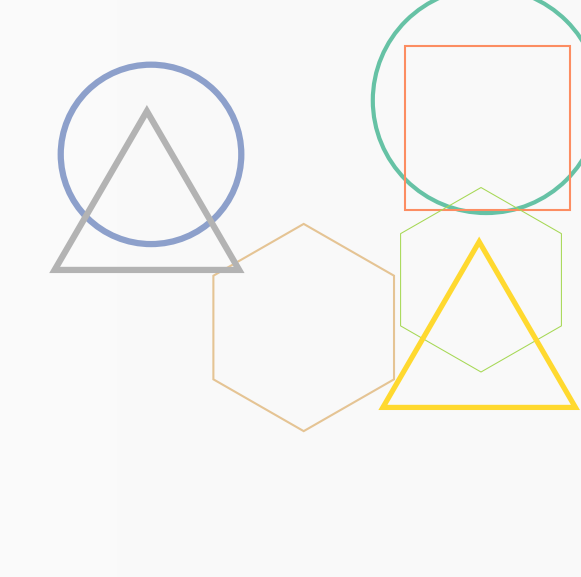[{"shape": "circle", "thickness": 2, "radius": 0.98, "center": [0.836, 0.825]}, {"shape": "square", "thickness": 1, "radius": 0.71, "center": [0.838, 0.778]}, {"shape": "circle", "thickness": 3, "radius": 0.78, "center": [0.26, 0.732]}, {"shape": "hexagon", "thickness": 0.5, "radius": 0.8, "center": [0.828, 0.515]}, {"shape": "triangle", "thickness": 2.5, "radius": 0.96, "center": [0.824, 0.389]}, {"shape": "hexagon", "thickness": 1, "radius": 0.9, "center": [0.522, 0.432]}, {"shape": "triangle", "thickness": 3, "radius": 0.92, "center": [0.253, 0.623]}]